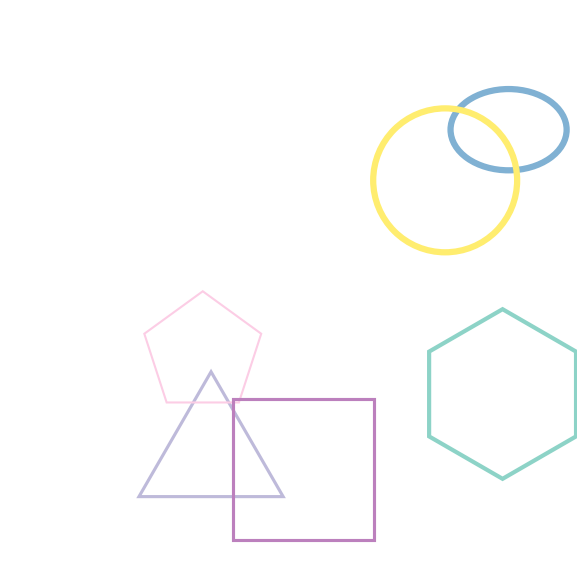[{"shape": "hexagon", "thickness": 2, "radius": 0.73, "center": [0.87, 0.317]}, {"shape": "triangle", "thickness": 1.5, "radius": 0.72, "center": [0.365, 0.211]}, {"shape": "oval", "thickness": 3, "radius": 0.5, "center": [0.881, 0.775]}, {"shape": "pentagon", "thickness": 1, "radius": 0.53, "center": [0.351, 0.388]}, {"shape": "square", "thickness": 1.5, "radius": 0.61, "center": [0.526, 0.186]}, {"shape": "circle", "thickness": 3, "radius": 0.62, "center": [0.771, 0.687]}]